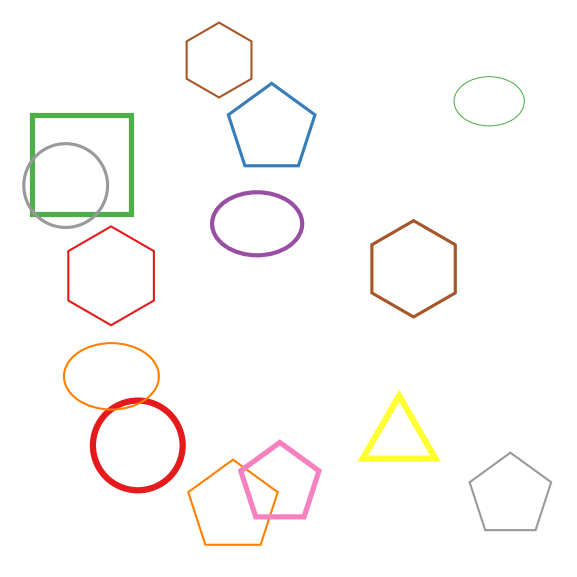[{"shape": "hexagon", "thickness": 1, "radius": 0.43, "center": [0.192, 0.522]}, {"shape": "circle", "thickness": 3, "radius": 0.39, "center": [0.239, 0.228]}, {"shape": "pentagon", "thickness": 1.5, "radius": 0.39, "center": [0.47, 0.776]}, {"shape": "oval", "thickness": 0.5, "radius": 0.3, "center": [0.847, 0.824]}, {"shape": "square", "thickness": 2.5, "radius": 0.43, "center": [0.141, 0.714]}, {"shape": "oval", "thickness": 2, "radius": 0.39, "center": [0.445, 0.612]}, {"shape": "oval", "thickness": 1, "radius": 0.41, "center": [0.193, 0.347]}, {"shape": "pentagon", "thickness": 1, "radius": 0.41, "center": [0.403, 0.122]}, {"shape": "triangle", "thickness": 3, "radius": 0.36, "center": [0.691, 0.241]}, {"shape": "hexagon", "thickness": 1.5, "radius": 0.42, "center": [0.716, 0.534]}, {"shape": "hexagon", "thickness": 1, "radius": 0.32, "center": [0.379, 0.895]}, {"shape": "pentagon", "thickness": 2.5, "radius": 0.36, "center": [0.485, 0.162]}, {"shape": "circle", "thickness": 1.5, "radius": 0.36, "center": [0.114, 0.678]}, {"shape": "pentagon", "thickness": 1, "radius": 0.37, "center": [0.884, 0.141]}]